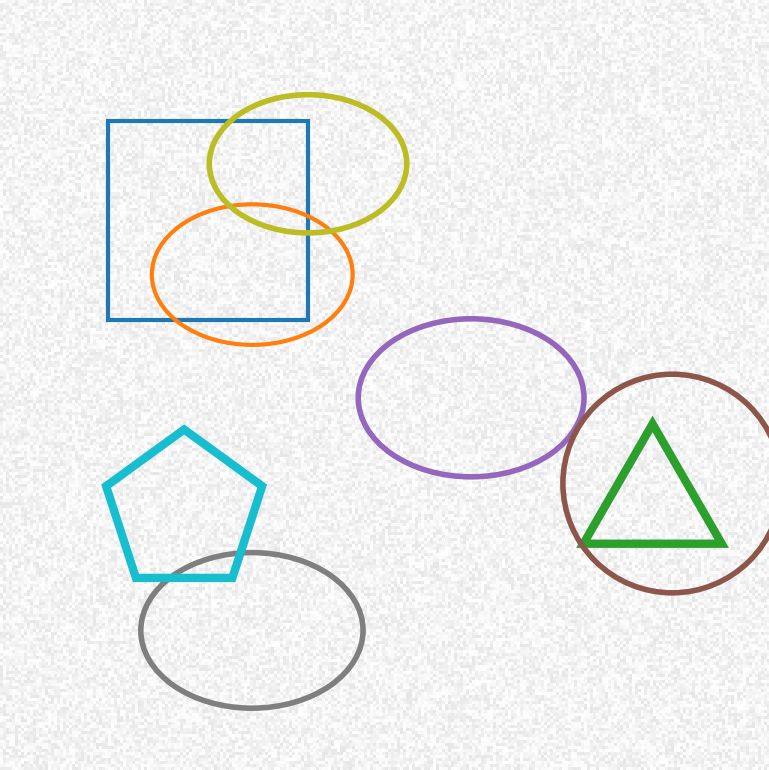[{"shape": "square", "thickness": 1.5, "radius": 0.65, "center": [0.27, 0.713]}, {"shape": "oval", "thickness": 1.5, "radius": 0.65, "center": [0.328, 0.643]}, {"shape": "triangle", "thickness": 3, "radius": 0.52, "center": [0.848, 0.346]}, {"shape": "oval", "thickness": 2, "radius": 0.73, "center": [0.612, 0.483]}, {"shape": "circle", "thickness": 2, "radius": 0.71, "center": [0.873, 0.372]}, {"shape": "oval", "thickness": 2, "radius": 0.72, "center": [0.327, 0.181]}, {"shape": "oval", "thickness": 2, "radius": 0.64, "center": [0.4, 0.787]}, {"shape": "pentagon", "thickness": 3, "radius": 0.53, "center": [0.239, 0.336]}]